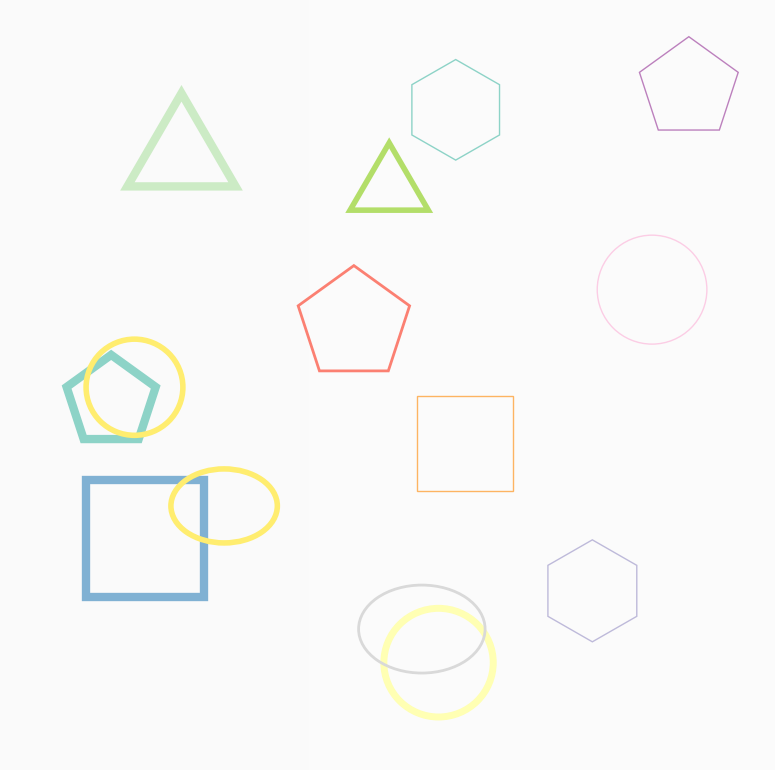[{"shape": "pentagon", "thickness": 3, "radius": 0.3, "center": [0.143, 0.479]}, {"shape": "hexagon", "thickness": 0.5, "radius": 0.33, "center": [0.588, 0.857]}, {"shape": "circle", "thickness": 2.5, "radius": 0.35, "center": [0.566, 0.139]}, {"shape": "hexagon", "thickness": 0.5, "radius": 0.33, "center": [0.764, 0.233]}, {"shape": "pentagon", "thickness": 1, "radius": 0.38, "center": [0.457, 0.579]}, {"shape": "square", "thickness": 3, "radius": 0.38, "center": [0.188, 0.3]}, {"shape": "square", "thickness": 0.5, "radius": 0.31, "center": [0.6, 0.424]}, {"shape": "triangle", "thickness": 2, "radius": 0.29, "center": [0.502, 0.756]}, {"shape": "circle", "thickness": 0.5, "radius": 0.35, "center": [0.841, 0.624]}, {"shape": "oval", "thickness": 1, "radius": 0.41, "center": [0.544, 0.183]}, {"shape": "pentagon", "thickness": 0.5, "radius": 0.34, "center": [0.889, 0.885]}, {"shape": "triangle", "thickness": 3, "radius": 0.4, "center": [0.234, 0.798]}, {"shape": "circle", "thickness": 2, "radius": 0.31, "center": [0.174, 0.497]}, {"shape": "oval", "thickness": 2, "radius": 0.34, "center": [0.289, 0.343]}]